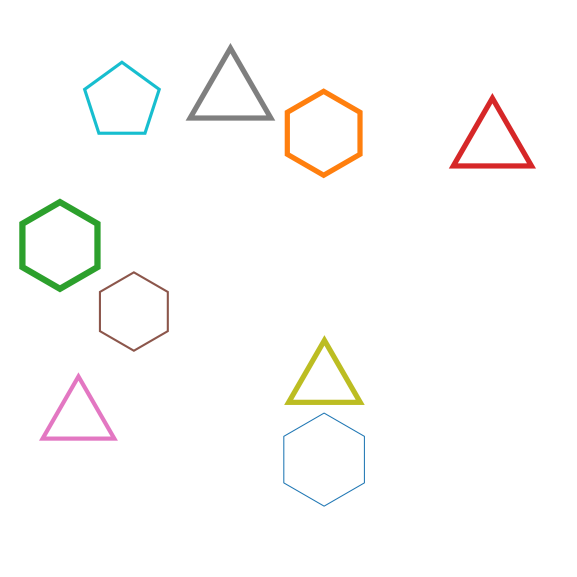[{"shape": "hexagon", "thickness": 0.5, "radius": 0.4, "center": [0.561, 0.203]}, {"shape": "hexagon", "thickness": 2.5, "radius": 0.36, "center": [0.56, 0.768]}, {"shape": "hexagon", "thickness": 3, "radius": 0.38, "center": [0.104, 0.574]}, {"shape": "triangle", "thickness": 2.5, "radius": 0.39, "center": [0.853, 0.751]}, {"shape": "hexagon", "thickness": 1, "radius": 0.34, "center": [0.232, 0.46]}, {"shape": "triangle", "thickness": 2, "radius": 0.36, "center": [0.136, 0.275]}, {"shape": "triangle", "thickness": 2.5, "radius": 0.4, "center": [0.399, 0.835]}, {"shape": "triangle", "thickness": 2.5, "radius": 0.36, "center": [0.562, 0.338]}, {"shape": "pentagon", "thickness": 1.5, "radius": 0.34, "center": [0.211, 0.823]}]